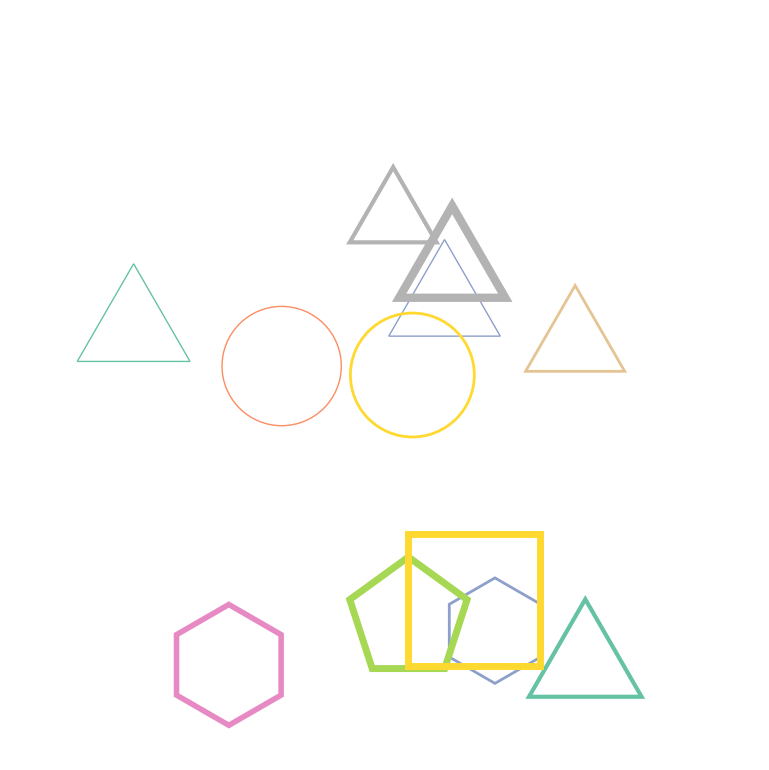[{"shape": "triangle", "thickness": 1.5, "radius": 0.42, "center": [0.76, 0.137]}, {"shape": "triangle", "thickness": 0.5, "radius": 0.42, "center": [0.174, 0.573]}, {"shape": "circle", "thickness": 0.5, "radius": 0.39, "center": [0.366, 0.525]}, {"shape": "hexagon", "thickness": 1, "radius": 0.34, "center": [0.643, 0.181]}, {"shape": "triangle", "thickness": 0.5, "radius": 0.42, "center": [0.577, 0.605]}, {"shape": "hexagon", "thickness": 2, "radius": 0.39, "center": [0.297, 0.136]}, {"shape": "pentagon", "thickness": 2.5, "radius": 0.4, "center": [0.53, 0.197]}, {"shape": "circle", "thickness": 1, "radius": 0.4, "center": [0.536, 0.513]}, {"shape": "square", "thickness": 2.5, "radius": 0.43, "center": [0.616, 0.22]}, {"shape": "triangle", "thickness": 1, "radius": 0.37, "center": [0.747, 0.555]}, {"shape": "triangle", "thickness": 3, "radius": 0.4, "center": [0.587, 0.653]}, {"shape": "triangle", "thickness": 1.5, "radius": 0.33, "center": [0.511, 0.718]}]